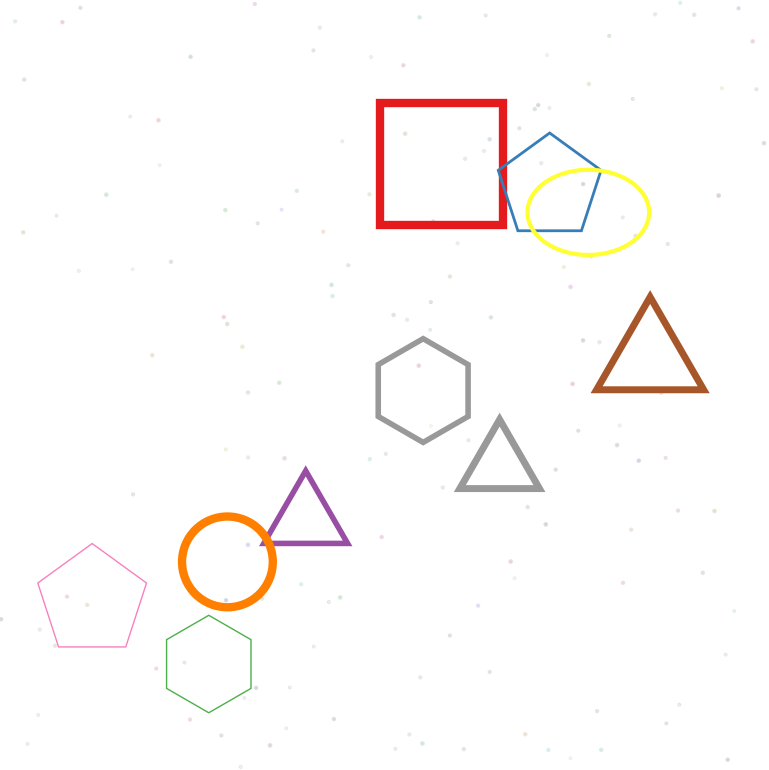[{"shape": "square", "thickness": 3, "radius": 0.4, "center": [0.573, 0.787]}, {"shape": "pentagon", "thickness": 1, "radius": 0.35, "center": [0.714, 0.757]}, {"shape": "hexagon", "thickness": 0.5, "radius": 0.32, "center": [0.271, 0.138]}, {"shape": "triangle", "thickness": 2, "radius": 0.31, "center": [0.397, 0.326]}, {"shape": "circle", "thickness": 3, "radius": 0.29, "center": [0.295, 0.27]}, {"shape": "oval", "thickness": 1.5, "radius": 0.4, "center": [0.764, 0.724]}, {"shape": "triangle", "thickness": 2.5, "radius": 0.4, "center": [0.844, 0.534]}, {"shape": "pentagon", "thickness": 0.5, "radius": 0.37, "center": [0.12, 0.22]}, {"shape": "hexagon", "thickness": 2, "radius": 0.34, "center": [0.55, 0.493]}, {"shape": "triangle", "thickness": 2.5, "radius": 0.3, "center": [0.649, 0.395]}]